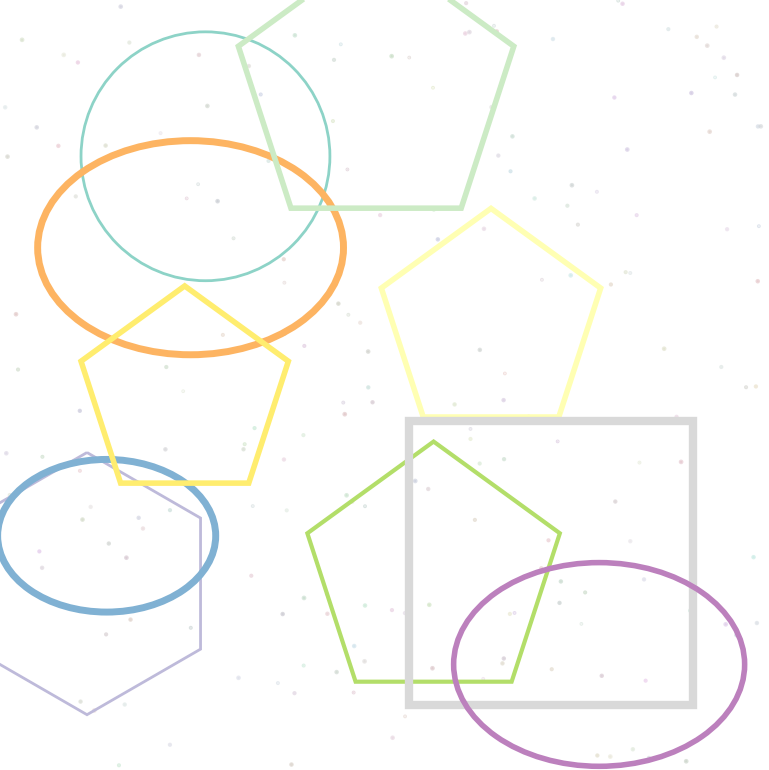[{"shape": "circle", "thickness": 1, "radius": 0.81, "center": [0.267, 0.797]}, {"shape": "pentagon", "thickness": 2, "radius": 0.75, "center": [0.638, 0.58]}, {"shape": "hexagon", "thickness": 1, "radius": 0.85, "center": [0.113, 0.242]}, {"shape": "oval", "thickness": 2.5, "radius": 0.71, "center": [0.139, 0.304]}, {"shape": "oval", "thickness": 2.5, "radius": 0.99, "center": [0.247, 0.678]}, {"shape": "pentagon", "thickness": 1.5, "radius": 0.86, "center": [0.563, 0.254]}, {"shape": "square", "thickness": 3, "radius": 0.92, "center": [0.716, 0.269]}, {"shape": "oval", "thickness": 2, "radius": 0.94, "center": [0.778, 0.137]}, {"shape": "pentagon", "thickness": 2, "radius": 0.94, "center": [0.488, 0.882]}, {"shape": "pentagon", "thickness": 2, "radius": 0.71, "center": [0.24, 0.487]}]